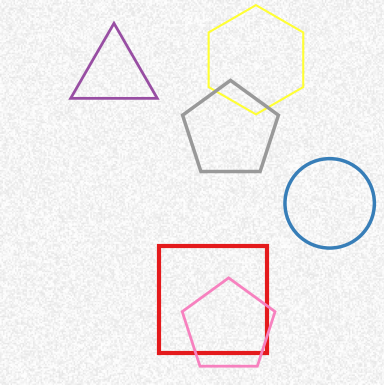[{"shape": "square", "thickness": 3, "radius": 0.7, "center": [0.553, 0.222]}, {"shape": "circle", "thickness": 2.5, "radius": 0.58, "center": [0.856, 0.472]}, {"shape": "triangle", "thickness": 2, "radius": 0.65, "center": [0.296, 0.81]}, {"shape": "hexagon", "thickness": 1.5, "radius": 0.71, "center": [0.665, 0.845]}, {"shape": "pentagon", "thickness": 2, "radius": 0.63, "center": [0.594, 0.151]}, {"shape": "pentagon", "thickness": 2.5, "radius": 0.65, "center": [0.599, 0.66]}]